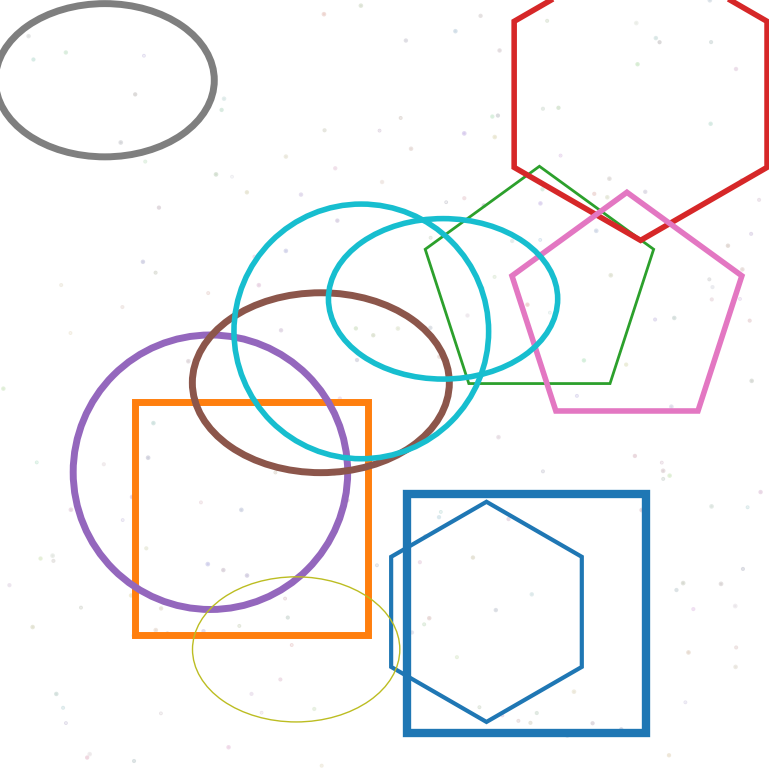[{"shape": "hexagon", "thickness": 1.5, "radius": 0.71, "center": [0.632, 0.205]}, {"shape": "square", "thickness": 3, "radius": 0.78, "center": [0.684, 0.204]}, {"shape": "square", "thickness": 2.5, "radius": 0.76, "center": [0.327, 0.326]}, {"shape": "pentagon", "thickness": 1, "radius": 0.78, "center": [0.701, 0.628]}, {"shape": "hexagon", "thickness": 2, "radius": 0.95, "center": [0.832, 0.877]}, {"shape": "circle", "thickness": 2.5, "radius": 0.89, "center": [0.273, 0.387]}, {"shape": "oval", "thickness": 2.5, "radius": 0.83, "center": [0.417, 0.503]}, {"shape": "pentagon", "thickness": 2, "radius": 0.78, "center": [0.814, 0.593]}, {"shape": "oval", "thickness": 2.5, "radius": 0.71, "center": [0.136, 0.896]}, {"shape": "oval", "thickness": 0.5, "radius": 0.67, "center": [0.385, 0.157]}, {"shape": "circle", "thickness": 2, "radius": 0.83, "center": [0.469, 0.57]}, {"shape": "oval", "thickness": 2, "radius": 0.74, "center": [0.575, 0.612]}]